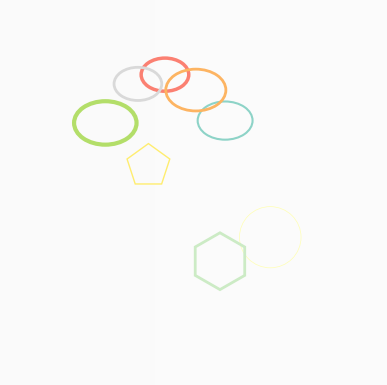[{"shape": "oval", "thickness": 1.5, "radius": 0.35, "center": [0.581, 0.687]}, {"shape": "circle", "thickness": 0.5, "radius": 0.4, "center": [0.697, 0.384]}, {"shape": "oval", "thickness": 2.5, "radius": 0.31, "center": [0.426, 0.806]}, {"shape": "oval", "thickness": 2, "radius": 0.39, "center": [0.505, 0.766]}, {"shape": "oval", "thickness": 3, "radius": 0.4, "center": [0.272, 0.681]}, {"shape": "oval", "thickness": 2, "radius": 0.31, "center": [0.356, 0.782]}, {"shape": "hexagon", "thickness": 2, "radius": 0.37, "center": [0.568, 0.322]}, {"shape": "pentagon", "thickness": 1, "radius": 0.29, "center": [0.383, 0.569]}]